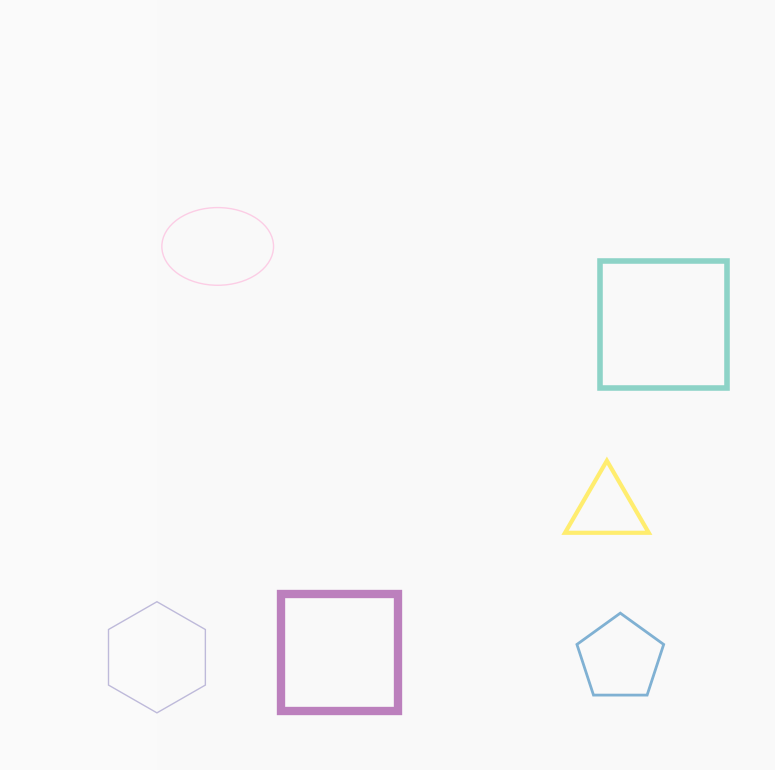[{"shape": "square", "thickness": 2, "radius": 0.41, "center": [0.856, 0.579]}, {"shape": "hexagon", "thickness": 0.5, "radius": 0.36, "center": [0.202, 0.146]}, {"shape": "pentagon", "thickness": 1, "radius": 0.29, "center": [0.8, 0.145]}, {"shape": "oval", "thickness": 0.5, "radius": 0.36, "center": [0.281, 0.68]}, {"shape": "square", "thickness": 3, "radius": 0.38, "center": [0.438, 0.152]}, {"shape": "triangle", "thickness": 1.5, "radius": 0.31, "center": [0.783, 0.339]}]